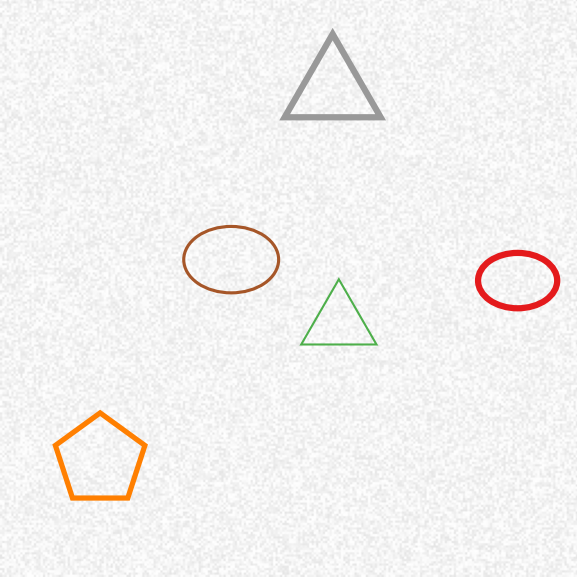[{"shape": "oval", "thickness": 3, "radius": 0.34, "center": [0.896, 0.513]}, {"shape": "triangle", "thickness": 1, "radius": 0.38, "center": [0.587, 0.44]}, {"shape": "pentagon", "thickness": 2.5, "radius": 0.41, "center": [0.173, 0.203]}, {"shape": "oval", "thickness": 1.5, "radius": 0.41, "center": [0.4, 0.55]}, {"shape": "triangle", "thickness": 3, "radius": 0.48, "center": [0.576, 0.844]}]